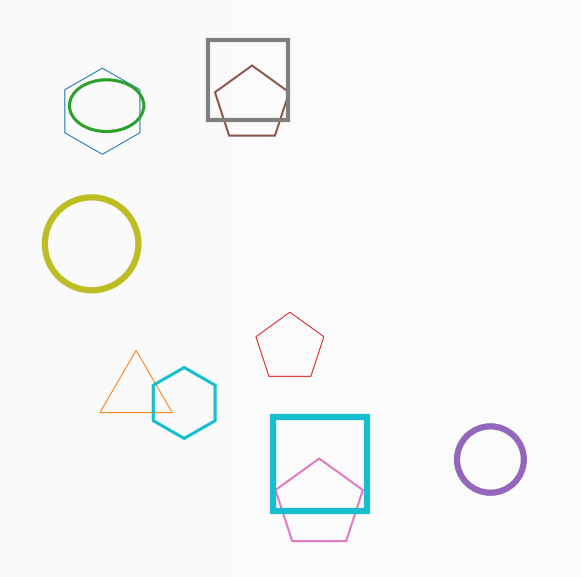[{"shape": "hexagon", "thickness": 0.5, "radius": 0.37, "center": [0.176, 0.807]}, {"shape": "triangle", "thickness": 0.5, "radius": 0.36, "center": [0.234, 0.321]}, {"shape": "oval", "thickness": 1.5, "radius": 0.32, "center": [0.183, 0.816]}, {"shape": "pentagon", "thickness": 0.5, "radius": 0.31, "center": [0.499, 0.397]}, {"shape": "circle", "thickness": 3, "radius": 0.29, "center": [0.844, 0.203]}, {"shape": "pentagon", "thickness": 1, "radius": 0.34, "center": [0.434, 0.819]}, {"shape": "pentagon", "thickness": 1, "radius": 0.4, "center": [0.549, 0.126]}, {"shape": "square", "thickness": 2, "radius": 0.35, "center": [0.427, 0.861]}, {"shape": "circle", "thickness": 3, "radius": 0.4, "center": [0.158, 0.577]}, {"shape": "square", "thickness": 3, "radius": 0.4, "center": [0.55, 0.196]}, {"shape": "hexagon", "thickness": 1.5, "radius": 0.31, "center": [0.317, 0.301]}]